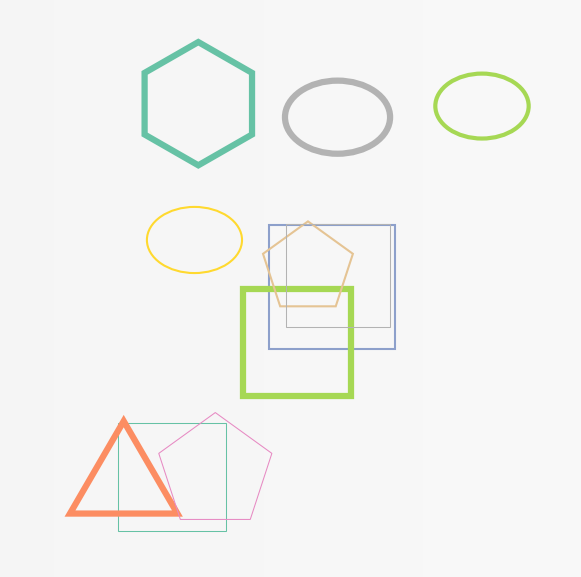[{"shape": "square", "thickness": 0.5, "radius": 0.47, "center": [0.296, 0.173]}, {"shape": "hexagon", "thickness": 3, "radius": 0.53, "center": [0.341, 0.82]}, {"shape": "triangle", "thickness": 3, "radius": 0.53, "center": [0.213, 0.163]}, {"shape": "square", "thickness": 1, "radius": 0.54, "center": [0.571, 0.502]}, {"shape": "pentagon", "thickness": 0.5, "radius": 0.51, "center": [0.37, 0.182]}, {"shape": "square", "thickness": 3, "radius": 0.46, "center": [0.511, 0.406]}, {"shape": "oval", "thickness": 2, "radius": 0.4, "center": [0.829, 0.815]}, {"shape": "oval", "thickness": 1, "radius": 0.41, "center": [0.335, 0.584]}, {"shape": "pentagon", "thickness": 1, "radius": 0.41, "center": [0.53, 0.534]}, {"shape": "square", "thickness": 0.5, "radius": 0.45, "center": [0.581, 0.522]}, {"shape": "oval", "thickness": 3, "radius": 0.45, "center": [0.581, 0.796]}]